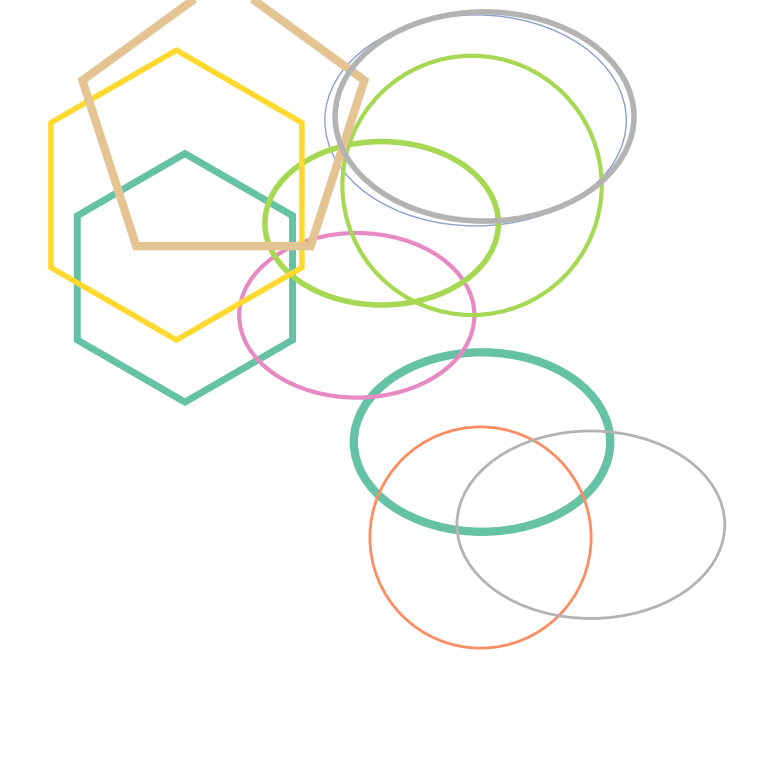[{"shape": "oval", "thickness": 3, "radius": 0.83, "center": [0.626, 0.426]}, {"shape": "hexagon", "thickness": 2.5, "radius": 0.81, "center": [0.24, 0.639]}, {"shape": "circle", "thickness": 1, "radius": 0.72, "center": [0.624, 0.302]}, {"shape": "oval", "thickness": 0.5, "radius": 0.98, "center": [0.618, 0.844]}, {"shape": "oval", "thickness": 1.5, "radius": 0.76, "center": [0.463, 0.59]}, {"shape": "circle", "thickness": 1.5, "radius": 0.84, "center": [0.613, 0.759]}, {"shape": "oval", "thickness": 2, "radius": 0.76, "center": [0.496, 0.71]}, {"shape": "hexagon", "thickness": 2, "radius": 0.94, "center": [0.229, 0.747]}, {"shape": "pentagon", "thickness": 3, "radius": 0.96, "center": [0.29, 0.836]}, {"shape": "oval", "thickness": 2, "radius": 0.97, "center": [0.629, 0.849]}, {"shape": "oval", "thickness": 1, "radius": 0.87, "center": [0.767, 0.319]}]